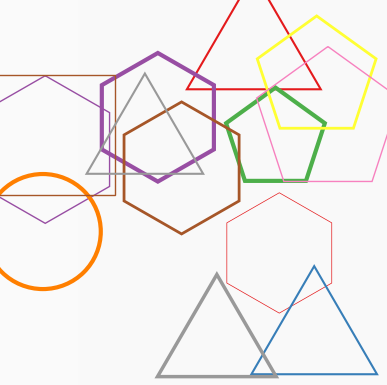[{"shape": "hexagon", "thickness": 0.5, "radius": 0.78, "center": [0.721, 0.343]}, {"shape": "triangle", "thickness": 1.5, "radius": 1.0, "center": [0.655, 0.868]}, {"shape": "triangle", "thickness": 1.5, "radius": 0.94, "center": [0.811, 0.122]}, {"shape": "pentagon", "thickness": 3, "radius": 0.67, "center": [0.711, 0.639]}, {"shape": "hexagon", "thickness": 1, "radius": 0.96, "center": [0.117, 0.612]}, {"shape": "hexagon", "thickness": 3, "radius": 0.83, "center": [0.407, 0.695]}, {"shape": "circle", "thickness": 3, "radius": 0.75, "center": [0.111, 0.399]}, {"shape": "pentagon", "thickness": 2, "radius": 0.81, "center": [0.817, 0.797]}, {"shape": "square", "thickness": 1, "radius": 0.78, "center": [0.14, 0.649]}, {"shape": "hexagon", "thickness": 2, "radius": 0.86, "center": [0.469, 0.564]}, {"shape": "pentagon", "thickness": 1, "radius": 0.97, "center": [0.846, 0.685]}, {"shape": "triangle", "thickness": 2.5, "radius": 0.88, "center": [0.56, 0.11]}, {"shape": "triangle", "thickness": 1.5, "radius": 0.87, "center": [0.374, 0.635]}]